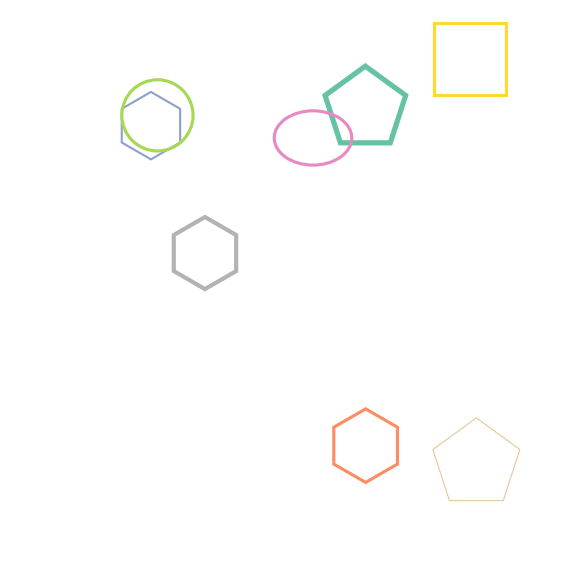[{"shape": "pentagon", "thickness": 2.5, "radius": 0.37, "center": [0.633, 0.811]}, {"shape": "hexagon", "thickness": 1.5, "radius": 0.32, "center": [0.633, 0.227]}, {"shape": "hexagon", "thickness": 1, "radius": 0.29, "center": [0.261, 0.782]}, {"shape": "oval", "thickness": 1.5, "radius": 0.34, "center": [0.542, 0.76]}, {"shape": "circle", "thickness": 1.5, "radius": 0.31, "center": [0.273, 0.799]}, {"shape": "square", "thickness": 1.5, "radius": 0.31, "center": [0.814, 0.897]}, {"shape": "pentagon", "thickness": 0.5, "radius": 0.4, "center": [0.825, 0.196]}, {"shape": "hexagon", "thickness": 2, "radius": 0.31, "center": [0.355, 0.561]}]